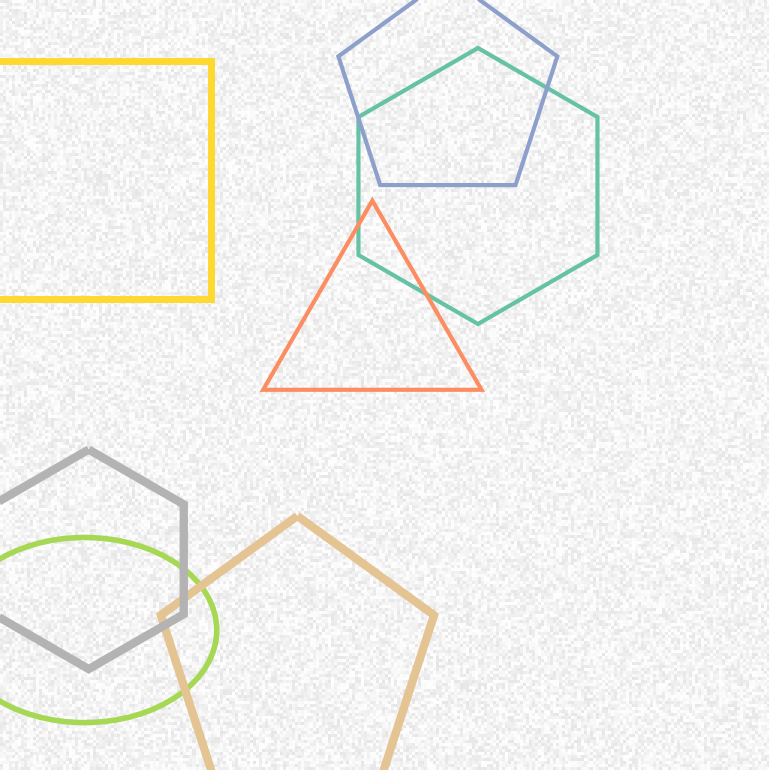[{"shape": "hexagon", "thickness": 1.5, "radius": 0.9, "center": [0.621, 0.758]}, {"shape": "triangle", "thickness": 1.5, "radius": 0.82, "center": [0.484, 0.576]}, {"shape": "pentagon", "thickness": 1.5, "radius": 0.75, "center": [0.582, 0.881]}, {"shape": "oval", "thickness": 2, "radius": 0.86, "center": [0.11, 0.182]}, {"shape": "square", "thickness": 2.5, "radius": 0.77, "center": [0.119, 0.766]}, {"shape": "pentagon", "thickness": 3, "radius": 0.93, "center": [0.386, 0.143]}, {"shape": "hexagon", "thickness": 3, "radius": 0.71, "center": [0.115, 0.274]}]